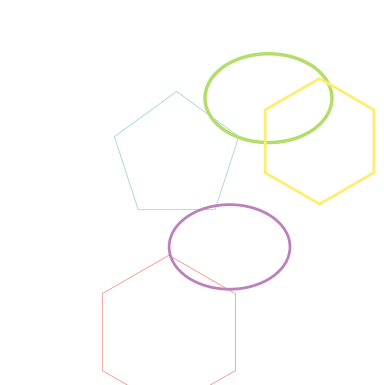[{"shape": "pentagon", "thickness": 0.5, "radius": 0.85, "center": [0.459, 0.593]}, {"shape": "hexagon", "thickness": 0.5, "radius": 1.0, "center": [0.438, 0.137]}, {"shape": "oval", "thickness": 2.5, "radius": 0.82, "center": [0.697, 0.745]}, {"shape": "oval", "thickness": 2, "radius": 0.78, "center": [0.596, 0.359]}, {"shape": "hexagon", "thickness": 2, "radius": 0.82, "center": [0.83, 0.633]}]